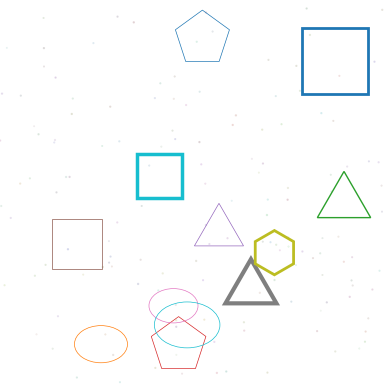[{"shape": "square", "thickness": 2, "radius": 0.43, "center": [0.869, 0.842]}, {"shape": "pentagon", "thickness": 0.5, "radius": 0.37, "center": [0.526, 0.9]}, {"shape": "oval", "thickness": 0.5, "radius": 0.34, "center": [0.262, 0.106]}, {"shape": "triangle", "thickness": 1, "radius": 0.4, "center": [0.894, 0.475]}, {"shape": "pentagon", "thickness": 0.5, "radius": 0.37, "center": [0.464, 0.103]}, {"shape": "triangle", "thickness": 0.5, "radius": 0.37, "center": [0.569, 0.398]}, {"shape": "square", "thickness": 0.5, "radius": 0.32, "center": [0.2, 0.367]}, {"shape": "oval", "thickness": 0.5, "radius": 0.32, "center": [0.451, 0.206]}, {"shape": "triangle", "thickness": 3, "radius": 0.38, "center": [0.652, 0.25]}, {"shape": "hexagon", "thickness": 2, "radius": 0.29, "center": [0.713, 0.344]}, {"shape": "square", "thickness": 2.5, "radius": 0.29, "center": [0.415, 0.543]}, {"shape": "oval", "thickness": 0.5, "radius": 0.43, "center": [0.486, 0.156]}]